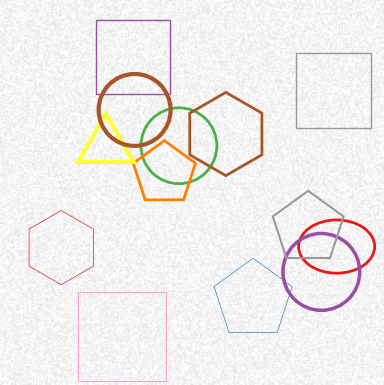[{"shape": "hexagon", "thickness": 0.5, "radius": 0.48, "center": [0.159, 0.357]}, {"shape": "oval", "thickness": 2, "radius": 0.49, "center": [0.874, 0.36]}, {"shape": "pentagon", "thickness": 0.5, "radius": 0.53, "center": [0.657, 0.223]}, {"shape": "circle", "thickness": 2, "radius": 0.49, "center": [0.465, 0.621]}, {"shape": "square", "thickness": 1, "radius": 0.48, "center": [0.345, 0.852]}, {"shape": "circle", "thickness": 2.5, "radius": 0.5, "center": [0.835, 0.294]}, {"shape": "pentagon", "thickness": 2, "radius": 0.42, "center": [0.427, 0.55]}, {"shape": "triangle", "thickness": 3, "radius": 0.42, "center": [0.275, 0.621]}, {"shape": "circle", "thickness": 3, "radius": 0.47, "center": [0.35, 0.714]}, {"shape": "hexagon", "thickness": 2, "radius": 0.54, "center": [0.587, 0.652]}, {"shape": "square", "thickness": 0.5, "radius": 0.57, "center": [0.317, 0.126]}, {"shape": "pentagon", "thickness": 1.5, "radius": 0.48, "center": [0.801, 0.408]}, {"shape": "square", "thickness": 1, "radius": 0.48, "center": [0.866, 0.765]}]